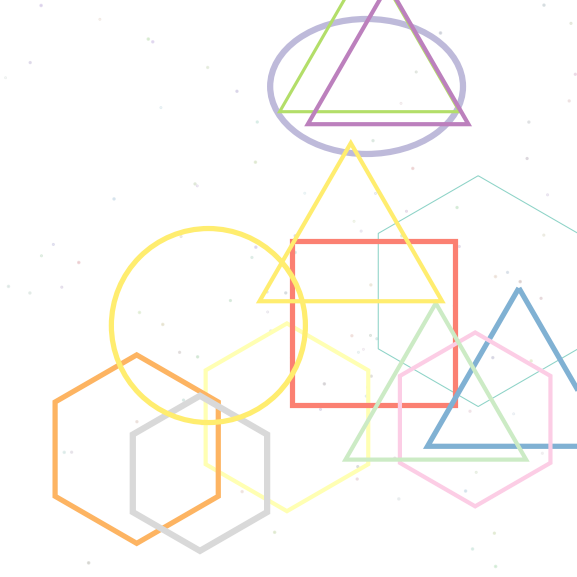[{"shape": "hexagon", "thickness": 0.5, "radius": 1.0, "center": [0.828, 0.495]}, {"shape": "hexagon", "thickness": 2, "radius": 0.81, "center": [0.497, 0.277]}, {"shape": "oval", "thickness": 3, "radius": 0.83, "center": [0.635, 0.849]}, {"shape": "square", "thickness": 2.5, "radius": 0.71, "center": [0.647, 0.44]}, {"shape": "triangle", "thickness": 2.5, "radius": 0.91, "center": [0.898, 0.318]}, {"shape": "hexagon", "thickness": 2.5, "radius": 0.82, "center": [0.237, 0.221]}, {"shape": "triangle", "thickness": 1.5, "radius": 0.9, "center": [0.64, 0.896]}, {"shape": "hexagon", "thickness": 2, "radius": 0.75, "center": [0.823, 0.273]}, {"shape": "hexagon", "thickness": 3, "radius": 0.67, "center": [0.346, 0.18]}, {"shape": "triangle", "thickness": 2, "radius": 0.8, "center": [0.672, 0.864]}, {"shape": "triangle", "thickness": 2, "radius": 0.9, "center": [0.755, 0.294]}, {"shape": "circle", "thickness": 2.5, "radius": 0.84, "center": [0.361, 0.435]}, {"shape": "triangle", "thickness": 2, "radius": 0.91, "center": [0.607, 0.569]}]